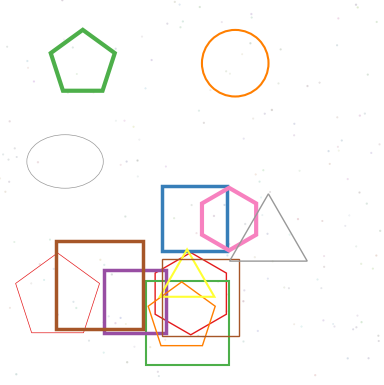[{"shape": "pentagon", "thickness": 0.5, "radius": 0.57, "center": [0.15, 0.228]}, {"shape": "hexagon", "thickness": 1, "radius": 0.53, "center": [0.495, 0.237]}, {"shape": "square", "thickness": 2.5, "radius": 0.42, "center": [0.506, 0.432]}, {"shape": "square", "thickness": 1.5, "radius": 0.54, "center": [0.487, 0.162]}, {"shape": "pentagon", "thickness": 3, "radius": 0.44, "center": [0.215, 0.835]}, {"shape": "square", "thickness": 2.5, "radius": 0.41, "center": [0.35, 0.217]}, {"shape": "pentagon", "thickness": 1, "radius": 0.46, "center": [0.472, 0.176]}, {"shape": "circle", "thickness": 1.5, "radius": 0.43, "center": [0.611, 0.836]}, {"shape": "triangle", "thickness": 1.5, "radius": 0.41, "center": [0.486, 0.27]}, {"shape": "square", "thickness": 2.5, "radius": 0.57, "center": [0.259, 0.259]}, {"shape": "square", "thickness": 1, "radius": 0.5, "center": [0.521, 0.227]}, {"shape": "hexagon", "thickness": 3, "radius": 0.41, "center": [0.595, 0.431]}, {"shape": "triangle", "thickness": 1, "radius": 0.58, "center": [0.697, 0.38]}, {"shape": "oval", "thickness": 0.5, "radius": 0.5, "center": [0.169, 0.581]}]